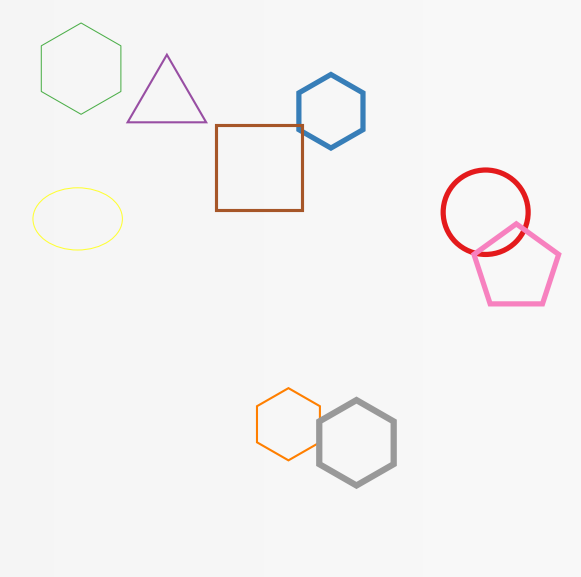[{"shape": "circle", "thickness": 2.5, "radius": 0.37, "center": [0.836, 0.632]}, {"shape": "hexagon", "thickness": 2.5, "radius": 0.32, "center": [0.569, 0.806]}, {"shape": "hexagon", "thickness": 0.5, "radius": 0.4, "center": [0.14, 0.88]}, {"shape": "triangle", "thickness": 1, "radius": 0.39, "center": [0.287, 0.826]}, {"shape": "hexagon", "thickness": 1, "radius": 0.31, "center": [0.496, 0.264]}, {"shape": "oval", "thickness": 0.5, "radius": 0.38, "center": [0.134, 0.62]}, {"shape": "square", "thickness": 1.5, "radius": 0.37, "center": [0.446, 0.709]}, {"shape": "pentagon", "thickness": 2.5, "radius": 0.38, "center": [0.888, 0.535]}, {"shape": "hexagon", "thickness": 3, "radius": 0.37, "center": [0.613, 0.232]}]